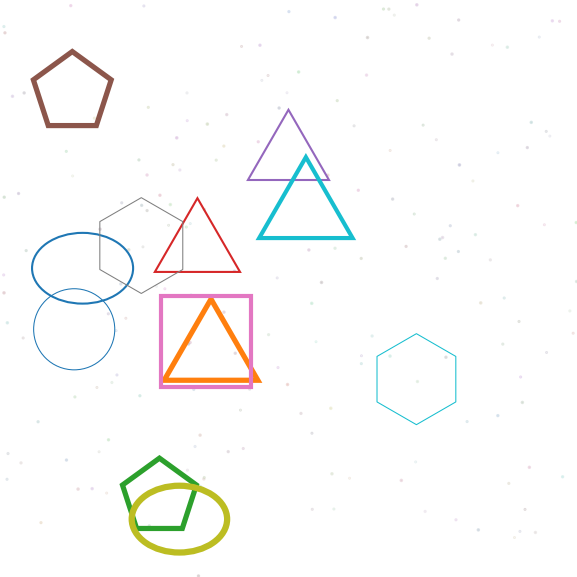[{"shape": "circle", "thickness": 0.5, "radius": 0.35, "center": [0.128, 0.429]}, {"shape": "oval", "thickness": 1, "radius": 0.44, "center": [0.143, 0.535]}, {"shape": "triangle", "thickness": 2.5, "radius": 0.47, "center": [0.365, 0.388]}, {"shape": "pentagon", "thickness": 2.5, "radius": 0.34, "center": [0.276, 0.138]}, {"shape": "triangle", "thickness": 1, "radius": 0.43, "center": [0.342, 0.571]}, {"shape": "triangle", "thickness": 1, "radius": 0.41, "center": [0.5, 0.728]}, {"shape": "pentagon", "thickness": 2.5, "radius": 0.35, "center": [0.125, 0.839]}, {"shape": "square", "thickness": 2, "radius": 0.39, "center": [0.356, 0.408]}, {"shape": "hexagon", "thickness": 0.5, "radius": 0.41, "center": [0.245, 0.574]}, {"shape": "oval", "thickness": 3, "radius": 0.41, "center": [0.311, 0.1]}, {"shape": "triangle", "thickness": 2, "radius": 0.47, "center": [0.53, 0.634]}, {"shape": "hexagon", "thickness": 0.5, "radius": 0.39, "center": [0.721, 0.343]}]